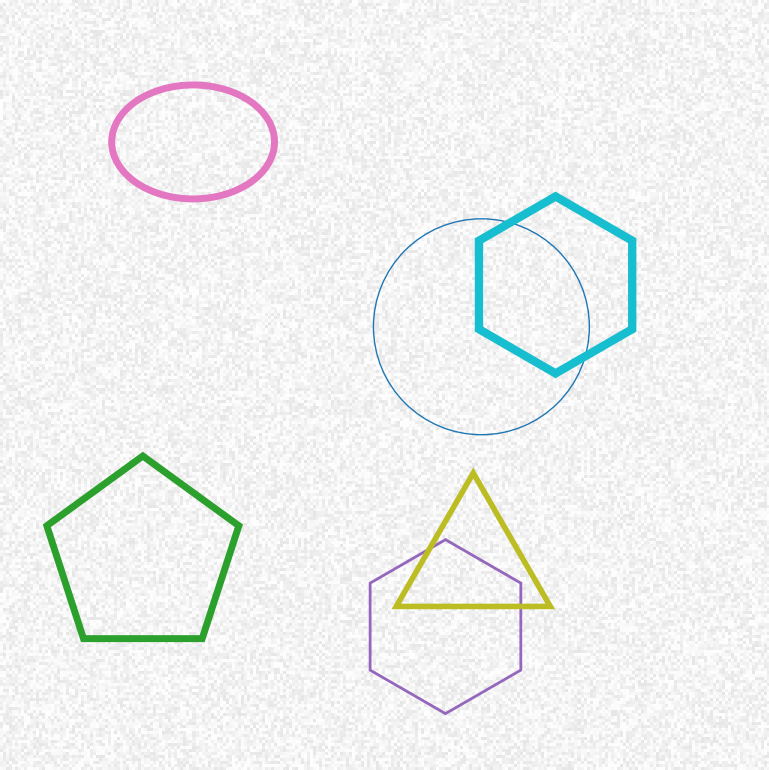[{"shape": "circle", "thickness": 0.5, "radius": 0.7, "center": [0.625, 0.576]}, {"shape": "pentagon", "thickness": 2.5, "radius": 0.66, "center": [0.185, 0.277]}, {"shape": "hexagon", "thickness": 1, "radius": 0.56, "center": [0.579, 0.186]}, {"shape": "oval", "thickness": 2.5, "radius": 0.53, "center": [0.251, 0.816]}, {"shape": "triangle", "thickness": 2, "radius": 0.58, "center": [0.615, 0.27]}, {"shape": "hexagon", "thickness": 3, "radius": 0.57, "center": [0.722, 0.63]}]